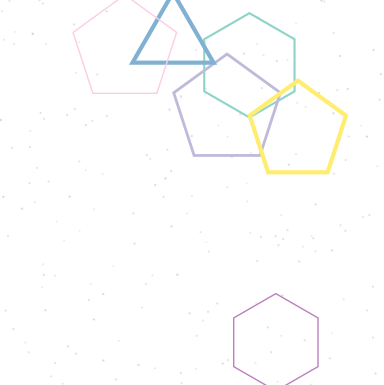[{"shape": "hexagon", "thickness": 1.5, "radius": 0.68, "center": [0.648, 0.83]}, {"shape": "pentagon", "thickness": 2, "radius": 0.73, "center": [0.59, 0.714]}, {"shape": "triangle", "thickness": 3, "radius": 0.61, "center": [0.449, 0.898]}, {"shape": "pentagon", "thickness": 1, "radius": 0.71, "center": [0.324, 0.872]}, {"shape": "hexagon", "thickness": 1, "radius": 0.63, "center": [0.717, 0.111]}, {"shape": "pentagon", "thickness": 3, "radius": 0.66, "center": [0.774, 0.659]}]